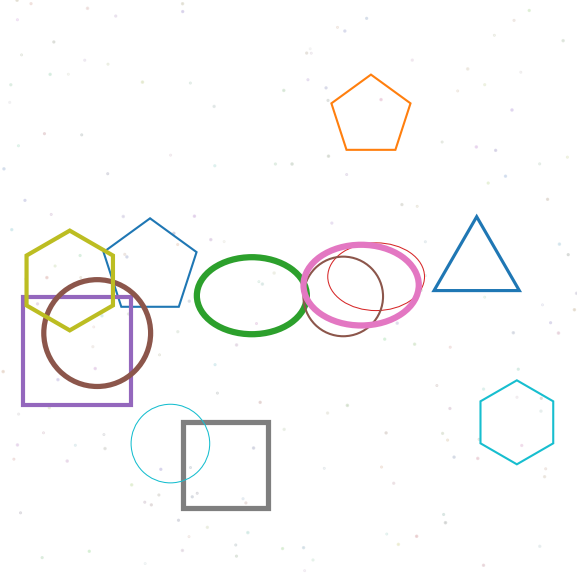[{"shape": "pentagon", "thickness": 1, "radius": 0.42, "center": [0.26, 0.536]}, {"shape": "triangle", "thickness": 1.5, "radius": 0.43, "center": [0.825, 0.539]}, {"shape": "pentagon", "thickness": 1, "radius": 0.36, "center": [0.642, 0.798]}, {"shape": "oval", "thickness": 3, "radius": 0.48, "center": [0.436, 0.487]}, {"shape": "oval", "thickness": 0.5, "radius": 0.42, "center": [0.651, 0.52]}, {"shape": "square", "thickness": 2, "radius": 0.47, "center": [0.134, 0.392]}, {"shape": "circle", "thickness": 2.5, "radius": 0.46, "center": [0.168, 0.422]}, {"shape": "circle", "thickness": 1, "radius": 0.34, "center": [0.594, 0.486]}, {"shape": "oval", "thickness": 3, "radius": 0.5, "center": [0.625, 0.505]}, {"shape": "square", "thickness": 2.5, "radius": 0.37, "center": [0.39, 0.193]}, {"shape": "hexagon", "thickness": 2, "radius": 0.43, "center": [0.121, 0.513]}, {"shape": "hexagon", "thickness": 1, "radius": 0.36, "center": [0.895, 0.268]}, {"shape": "circle", "thickness": 0.5, "radius": 0.34, "center": [0.295, 0.231]}]